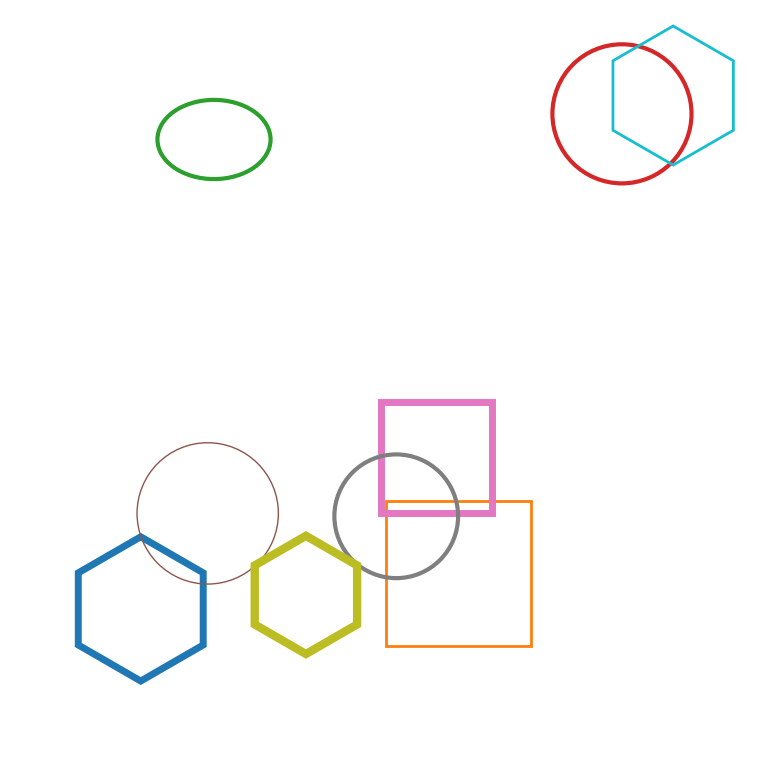[{"shape": "hexagon", "thickness": 2.5, "radius": 0.47, "center": [0.183, 0.209]}, {"shape": "square", "thickness": 1, "radius": 0.47, "center": [0.596, 0.255]}, {"shape": "oval", "thickness": 1.5, "radius": 0.37, "center": [0.278, 0.819]}, {"shape": "circle", "thickness": 1.5, "radius": 0.45, "center": [0.808, 0.852]}, {"shape": "circle", "thickness": 0.5, "radius": 0.46, "center": [0.27, 0.333]}, {"shape": "square", "thickness": 2.5, "radius": 0.36, "center": [0.567, 0.406]}, {"shape": "circle", "thickness": 1.5, "radius": 0.4, "center": [0.515, 0.33]}, {"shape": "hexagon", "thickness": 3, "radius": 0.38, "center": [0.397, 0.227]}, {"shape": "hexagon", "thickness": 1, "radius": 0.45, "center": [0.874, 0.876]}]